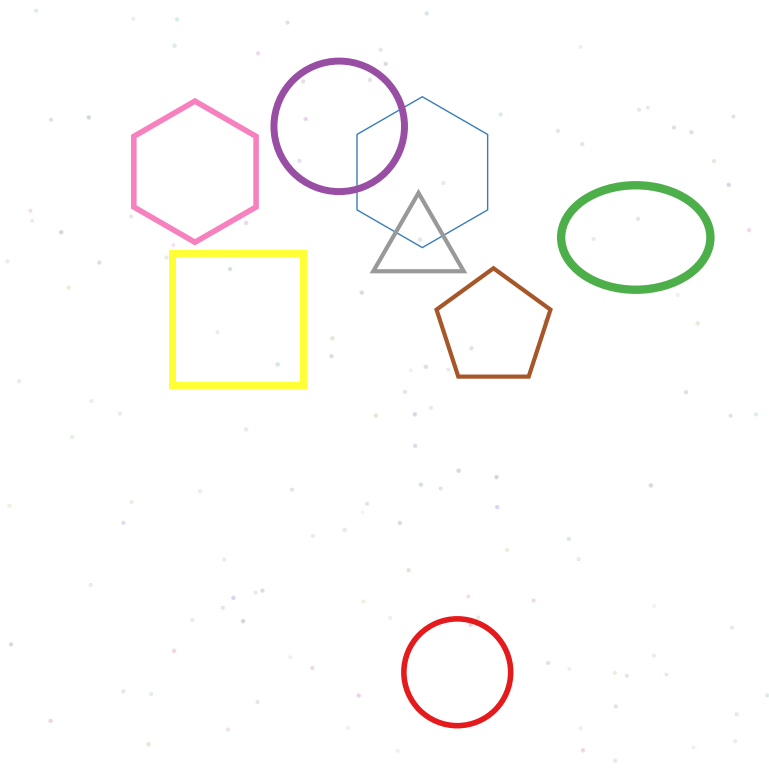[{"shape": "circle", "thickness": 2, "radius": 0.35, "center": [0.594, 0.127]}, {"shape": "hexagon", "thickness": 0.5, "radius": 0.49, "center": [0.548, 0.776]}, {"shape": "oval", "thickness": 3, "radius": 0.48, "center": [0.826, 0.692]}, {"shape": "circle", "thickness": 2.5, "radius": 0.42, "center": [0.441, 0.836]}, {"shape": "square", "thickness": 2.5, "radius": 0.43, "center": [0.309, 0.586]}, {"shape": "pentagon", "thickness": 1.5, "radius": 0.39, "center": [0.641, 0.574]}, {"shape": "hexagon", "thickness": 2, "radius": 0.46, "center": [0.253, 0.777]}, {"shape": "triangle", "thickness": 1.5, "radius": 0.34, "center": [0.544, 0.682]}]